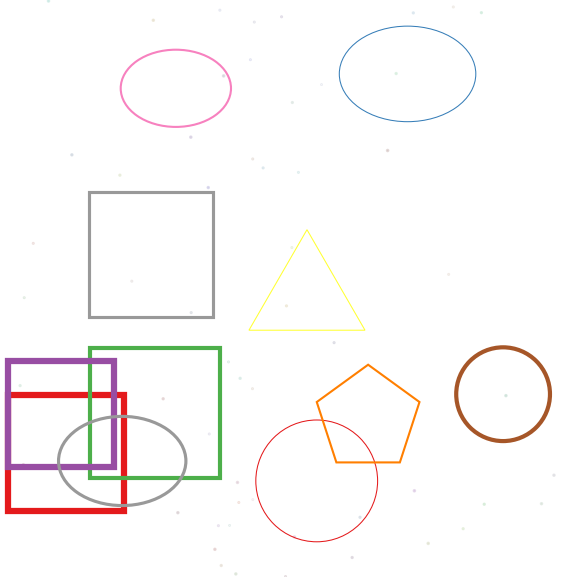[{"shape": "square", "thickness": 3, "radius": 0.5, "center": [0.114, 0.214]}, {"shape": "circle", "thickness": 0.5, "radius": 0.53, "center": [0.548, 0.166]}, {"shape": "oval", "thickness": 0.5, "radius": 0.59, "center": [0.706, 0.871]}, {"shape": "square", "thickness": 2, "radius": 0.56, "center": [0.268, 0.284]}, {"shape": "square", "thickness": 3, "radius": 0.46, "center": [0.106, 0.282]}, {"shape": "pentagon", "thickness": 1, "radius": 0.47, "center": [0.637, 0.274]}, {"shape": "triangle", "thickness": 0.5, "radius": 0.58, "center": [0.532, 0.485]}, {"shape": "circle", "thickness": 2, "radius": 0.41, "center": [0.871, 0.317]}, {"shape": "oval", "thickness": 1, "radius": 0.48, "center": [0.305, 0.846]}, {"shape": "oval", "thickness": 1.5, "radius": 0.55, "center": [0.212, 0.201]}, {"shape": "square", "thickness": 1.5, "radius": 0.54, "center": [0.261, 0.559]}]